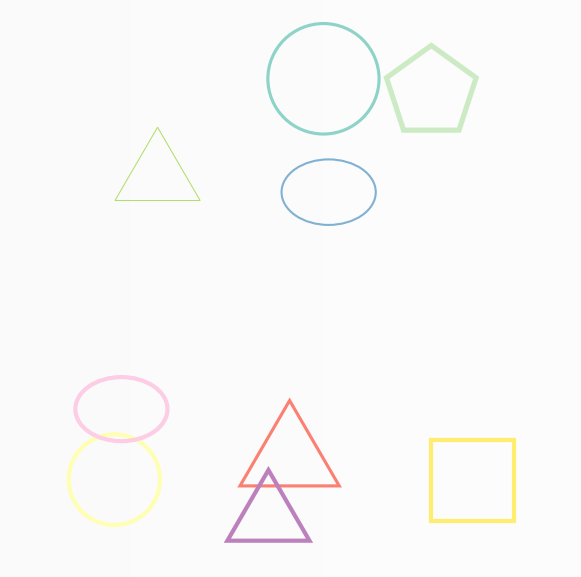[{"shape": "circle", "thickness": 1.5, "radius": 0.48, "center": [0.556, 0.863]}, {"shape": "circle", "thickness": 2, "radius": 0.39, "center": [0.197, 0.169]}, {"shape": "triangle", "thickness": 1.5, "radius": 0.49, "center": [0.498, 0.207]}, {"shape": "oval", "thickness": 1, "radius": 0.41, "center": [0.565, 0.666]}, {"shape": "triangle", "thickness": 0.5, "radius": 0.42, "center": [0.271, 0.694]}, {"shape": "oval", "thickness": 2, "radius": 0.4, "center": [0.209, 0.291]}, {"shape": "triangle", "thickness": 2, "radius": 0.41, "center": [0.462, 0.104]}, {"shape": "pentagon", "thickness": 2.5, "radius": 0.41, "center": [0.742, 0.839]}, {"shape": "square", "thickness": 2, "radius": 0.35, "center": [0.813, 0.167]}]